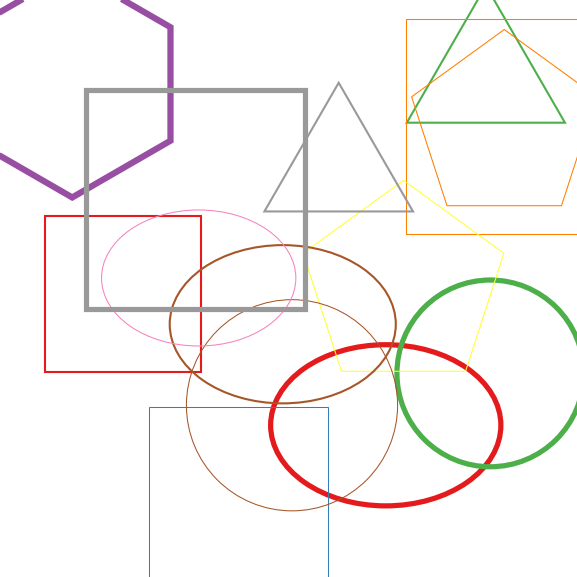[{"shape": "square", "thickness": 1, "radius": 0.67, "center": [0.213, 0.49]}, {"shape": "oval", "thickness": 2.5, "radius": 1.0, "center": [0.668, 0.263]}, {"shape": "square", "thickness": 0.5, "radius": 0.78, "center": [0.413, 0.139]}, {"shape": "circle", "thickness": 2.5, "radius": 0.81, "center": [0.849, 0.353]}, {"shape": "triangle", "thickness": 1, "radius": 0.79, "center": [0.841, 0.866]}, {"shape": "hexagon", "thickness": 3, "radius": 0.98, "center": [0.125, 0.854]}, {"shape": "square", "thickness": 0.5, "radius": 0.93, "center": [0.888, 0.78]}, {"shape": "pentagon", "thickness": 0.5, "radius": 0.84, "center": [0.873, 0.779]}, {"shape": "pentagon", "thickness": 0.5, "radius": 0.91, "center": [0.699, 0.504]}, {"shape": "oval", "thickness": 1, "radius": 0.98, "center": [0.49, 0.438]}, {"shape": "circle", "thickness": 0.5, "radius": 0.91, "center": [0.506, 0.297]}, {"shape": "oval", "thickness": 0.5, "radius": 0.84, "center": [0.344, 0.518]}, {"shape": "square", "thickness": 2.5, "radius": 0.95, "center": [0.339, 0.654]}, {"shape": "triangle", "thickness": 1, "radius": 0.74, "center": [0.586, 0.707]}]